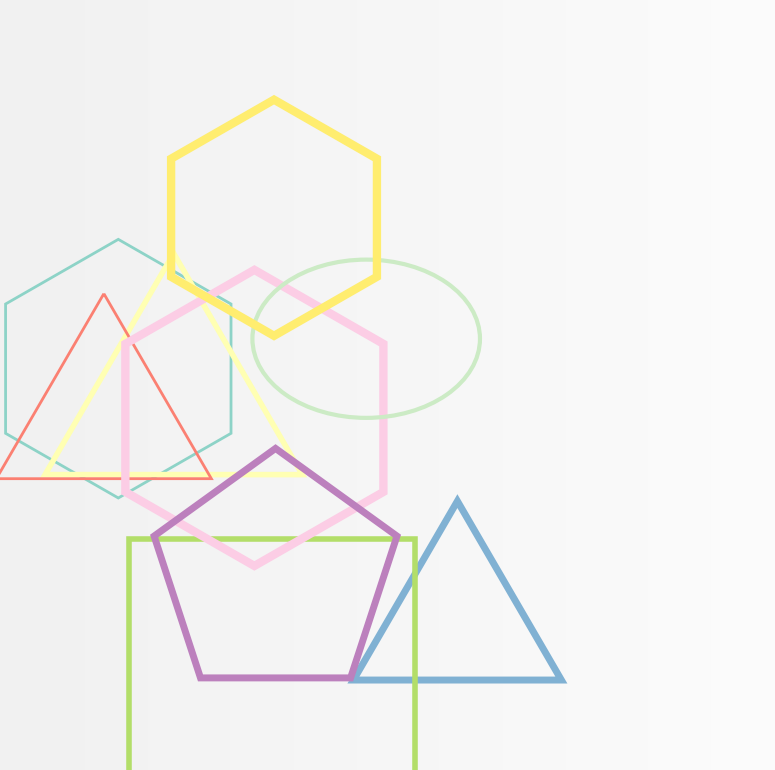[{"shape": "hexagon", "thickness": 1, "radius": 0.84, "center": [0.153, 0.521]}, {"shape": "triangle", "thickness": 2, "radius": 0.96, "center": [0.224, 0.479]}, {"shape": "triangle", "thickness": 1, "radius": 0.8, "center": [0.134, 0.458]}, {"shape": "triangle", "thickness": 2.5, "radius": 0.77, "center": [0.59, 0.194]}, {"shape": "square", "thickness": 2, "radius": 0.92, "center": [0.351, 0.115]}, {"shape": "hexagon", "thickness": 3, "radius": 0.96, "center": [0.328, 0.457]}, {"shape": "pentagon", "thickness": 2.5, "radius": 0.82, "center": [0.356, 0.253]}, {"shape": "oval", "thickness": 1.5, "radius": 0.73, "center": [0.473, 0.56]}, {"shape": "hexagon", "thickness": 3, "radius": 0.77, "center": [0.354, 0.717]}]